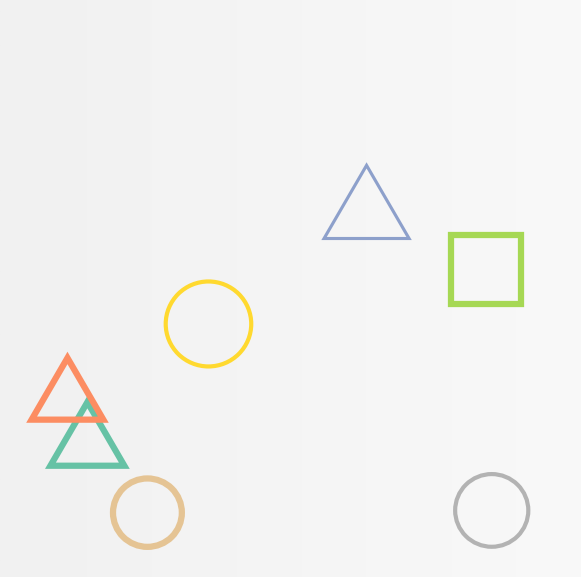[{"shape": "triangle", "thickness": 3, "radius": 0.37, "center": [0.15, 0.229]}, {"shape": "triangle", "thickness": 3, "radius": 0.36, "center": [0.116, 0.308]}, {"shape": "triangle", "thickness": 1.5, "radius": 0.42, "center": [0.631, 0.628]}, {"shape": "square", "thickness": 3, "radius": 0.3, "center": [0.836, 0.533]}, {"shape": "circle", "thickness": 2, "radius": 0.37, "center": [0.359, 0.438]}, {"shape": "circle", "thickness": 3, "radius": 0.3, "center": [0.254, 0.111]}, {"shape": "circle", "thickness": 2, "radius": 0.31, "center": [0.846, 0.115]}]